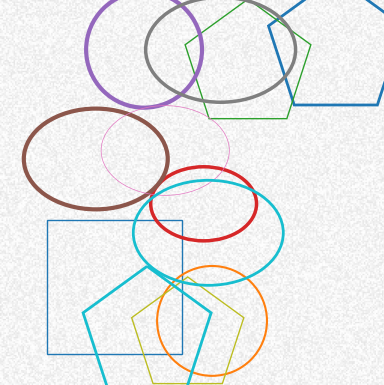[{"shape": "square", "thickness": 1, "radius": 0.87, "center": [0.298, 0.255]}, {"shape": "pentagon", "thickness": 2, "radius": 0.92, "center": [0.872, 0.876]}, {"shape": "circle", "thickness": 1.5, "radius": 0.71, "center": [0.551, 0.166]}, {"shape": "pentagon", "thickness": 1, "radius": 0.86, "center": [0.644, 0.831]}, {"shape": "oval", "thickness": 2.5, "radius": 0.69, "center": [0.529, 0.471]}, {"shape": "circle", "thickness": 3, "radius": 0.75, "center": [0.374, 0.871]}, {"shape": "oval", "thickness": 3, "radius": 0.93, "center": [0.249, 0.587]}, {"shape": "oval", "thickness": 0.5, "radius": 0.83, "center": [0.429, 0.609]}, {"shape": "oval", "thickness": 2.5, "radius": 0.97, "center": [0.573, 0.871]}, {"shape": "pentagon", "thickness": 1, "radius": 0.77, "center": [0.488, 0.127]}, {"shape": "oval", "thickness": 2, "radius": 0.97, "center": [0.541, 0.395]}, {"shape": "pentagon", "thickness": 2, "radius": 0.87, "center": [0.382, 0.133]}]